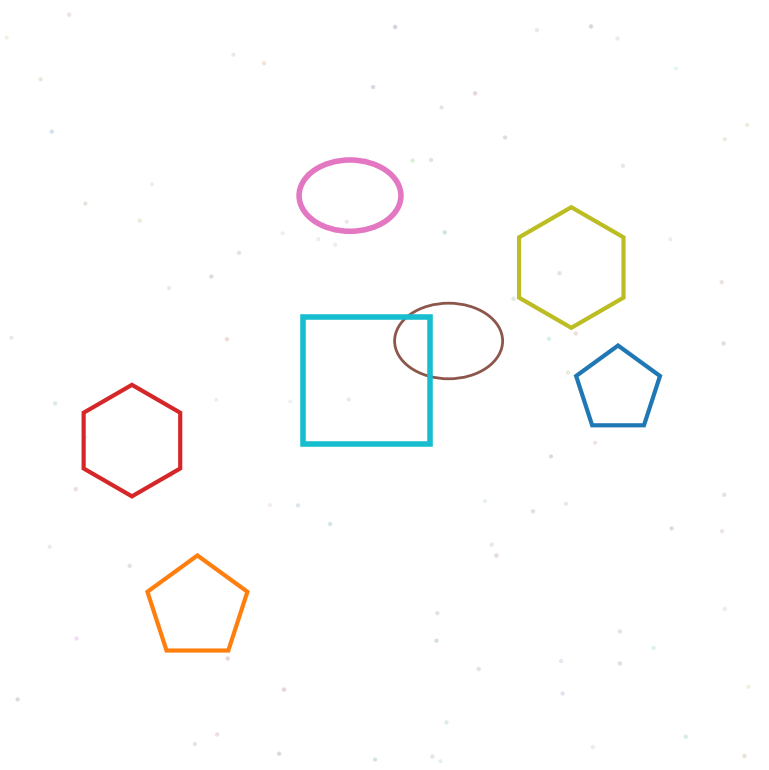[{"shape": "pentagon", "thickness": 1.5, "radius": 0.29, "center": [0.803, 0.494]}, {"shape": "pentagon", "thickness": 1.5, "radius": 0.34, "center": [0.256, 0.21]}, {"shape": "hexagon", "thickness": 1.5, "radius": 0.36, "center": [0.171, 0.428]}, {"shape": "oval", "thickness": 1, "radius": 0.35, "center": [0.583, 0.557]}, {"shape": "oval", "thickness": 2, "radius": 0.33, "center": [0.455, 0.746]}, {"shape": "hexagon", "thickness": 1.5, "radius": 0.39, "center": [0.742, 0.653]}, {"shape": "square", "thickness": 2, "radius": 0.41, "center": [0.476, 0.506]}]